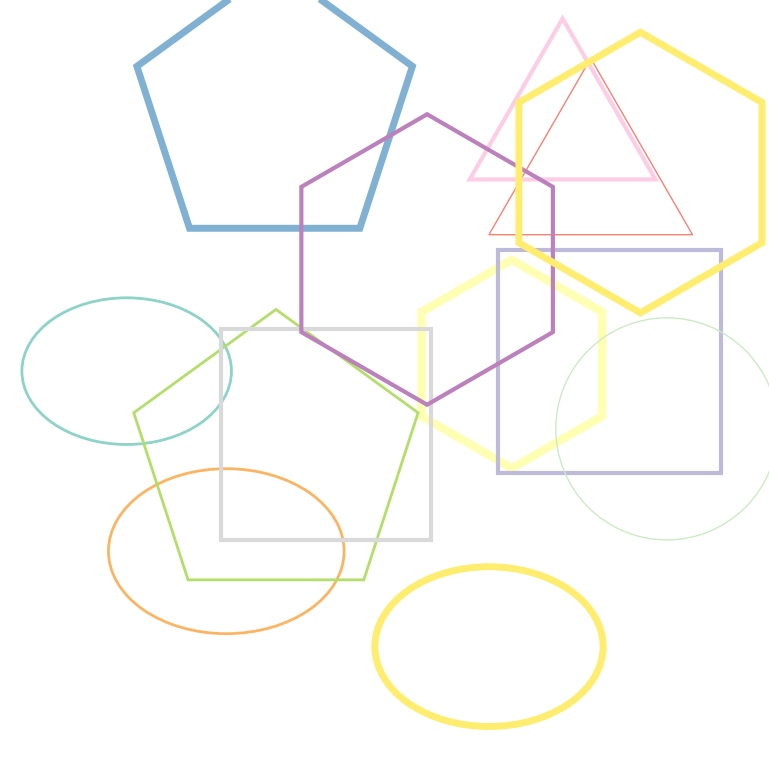[{"shape": "oval", "thickness": 1, "radius": 0.68, "center": [0.165, 0.518]}, {"shape": "hexagon", "thickness": 3, "radius": 0.68, "center": [0.665, 0.527]}, {"shape": "square", "thickness": 1.5, "radius": 0.72, "center": [0.792, 0.53]}, {"shape": "triangle", "thickness": 0.5, "radius": 0.76, "center": [0.767, 0.772]}, {"shape": "pentagon", "thickness": 2.5, "radius": 0.94, "center": [0.357, 0.856]}, {"shape": "oval", "thickness": 1, "radius": 0.77, "center": [0.294, 0.284]}, {"shape": "pentagon", "thickness": 1, "radius": 0.97, "center": [0.358, 0.404]}, {"shape": "triangle", "thickness": 1.5, "radius": 0.7, "center": [0.731, 0.837]}, {"shape": "square", "thickness": 1.5, "radius": 0.68, "center": [0.424, 0.435]}, {"shape": "hexagon", "thickness": 1.5, "radius": 0.94, "center": [0.555, 0.663]}, {"shape": "circle", "thickness": 0.5, "radius": 0.72, "center": [0.866, 0.443]}, {"shape": "hexagon", "thickness": 2.5, "radius": 0.91, "center": [0.832, 0.776]}, {"shape": "oval", "thickness": 2.5, "radius": 0.74, "center": [0.635, 0.16]}]